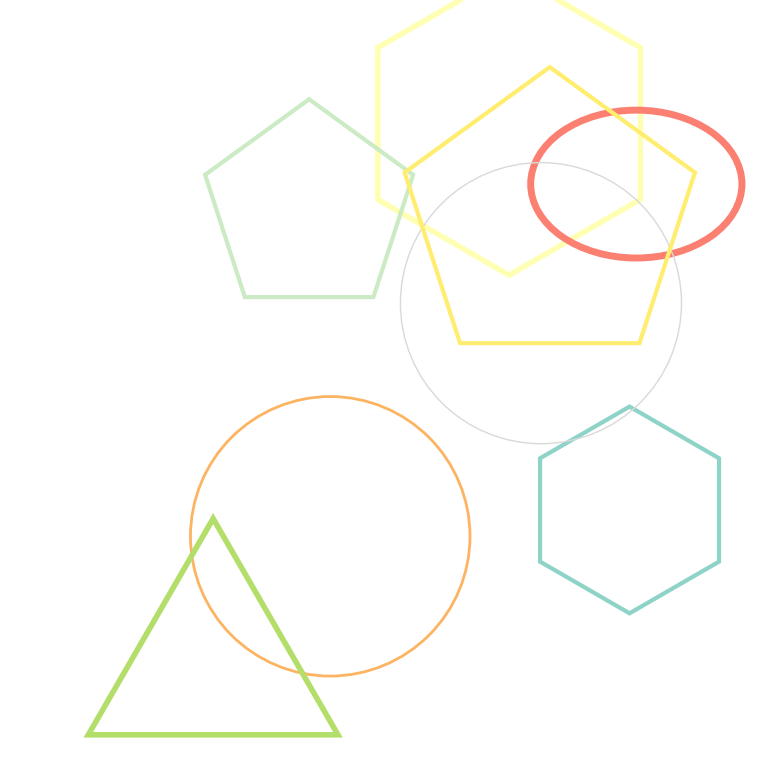[{"shape": "hexagon", "thickness": 1.5, "radius": 0.67, "center": [0.818, 0.338]}, {"shape": "hexagon", "thickness": 2, "radius": 0.98, "center": [0.661, 0.84]}, {"shape": "oval", "thickness": 2.5, "radius": 0.69, "center": [0.826, 0.761]}, {"shape": "circle", "thickness": 1, "radius": 0.91, "center": [0.429, 0.303]}, {"shape": "triangle", "thickness": 2, "radius": 0.94, "center": [0.277, 0.139]}, {"shape": "circle", "thickness": 0.5, "radius": 0.91, "center": [0.703, 0.606]}, {"shape": "pentagon", "thickness": 1.5, "radius": 0.71, "center": [0.401, 0.729]}, {"shape": "pentagon", "thickness": 1.5, "radius": 0.99, "center": [0.714, 0.715]}]